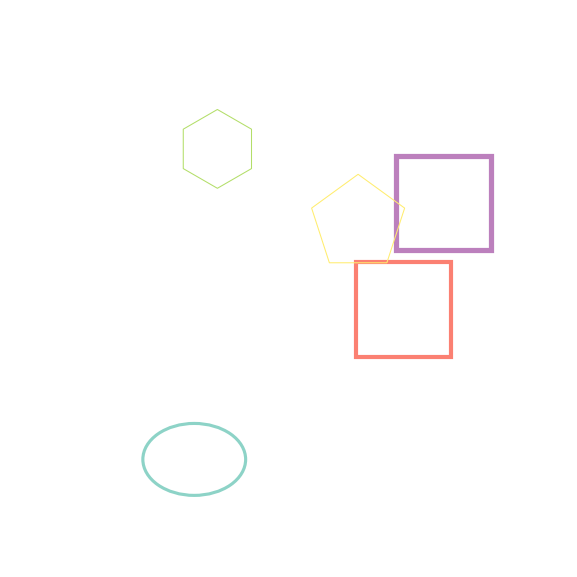[{"shape": "oval", "thickness": 1.5, "radius": 0.44, "center": [0.336, 0.204]}, {"shape": "square", "thickness": 2, "radius": 0.41, "center": [0.698, 0.463]}, {"shape": "hexagon", "thickness": 0.5, "radius": 0.34, "center": [0.376, 0.741]}, {"shape": "square", "thickness": 2.5, "radius": 0.41, "center": [0.768, 0.648]}, {"shape": "pentagon", "thickness": 0.5, "radius": 0.42, "center": [0.62, 0.613]}]